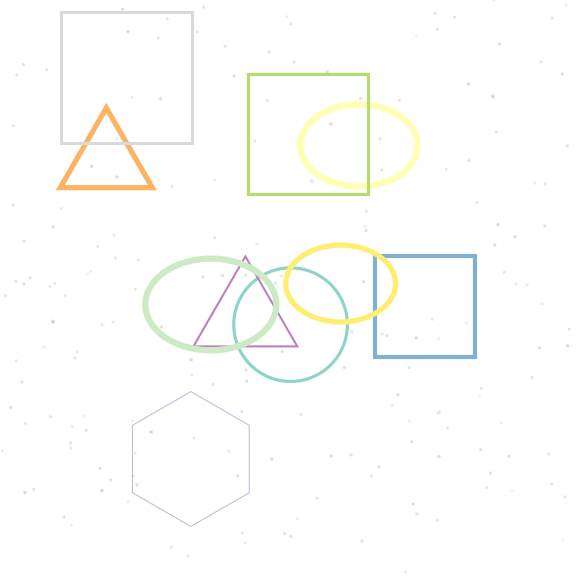[{"shape": "circle", "thickness": 1.5, "radius": 0.49, "center": [0.503, 0.437]}, {"shape": "oval", "thickness": 3, "radius": 0.51, "center": [0.622, 0.747]}, {"shape": "hexagon", "thickness": 0.5, "radius": 0.58, "center": [0.33, 0.204]}, {"shape": "square", "thickness": 2, "radius": 0.43, "center": [0.736, 0.468]}, {"shape": "triangle", "thickness": 2.5, "radius": 0.46, "center": [0.184, 0.72]}, {"shape": "square", "thickness": 1.5, "radius": 0.52, "center": [0.533, 0.767]}, {"shape": "square", "thickness": 1.5, "radius": 0.57, "center": [0.219, 0.865]}, {"shape": "triangle", "thickness": 1, "radius": 0.52, "center": [0.425, 0.451]}, {"shape": "oval", "thickness": 3, "radius": 0.57, "center": [0.365, 0.472]}, {"shape": "oval", "thickness": 2.5, "radius": 0.48, "center": [0.59, 0.508]}]